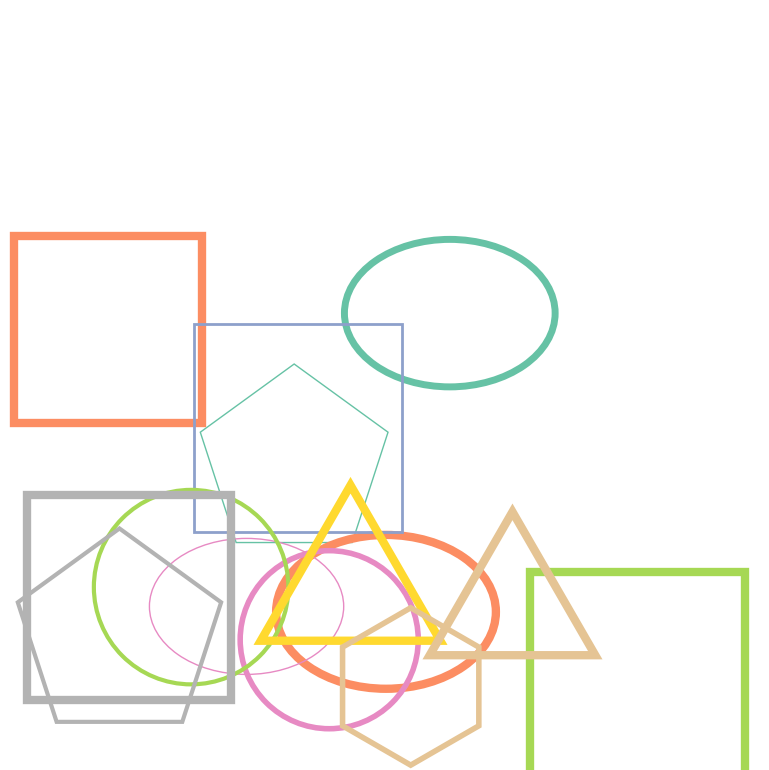[{"shape": "oval", "thickness": 2.5, "radius": 0.68, "center": [0.584, 0.593]}, {"shape": "pentagon", "thickness": 0.5, "radius": 0.64, "center": [0.382, 0.399]}, {"shape": "square", "thickness": 3, "radius": 0.61, "center": [0.14, 0.572]}, {"shape": "oval", "thickness": 3, "radius": 0.71, "center": [0.501, 0.205]}, {"shape": "square", "thickness": 1, "radius": 0.68, "center": [0.387, 0.445]}, {"shape": "circle", "thickness": 2, "radius": 0.58, "center": [0.428, 0.169]}, {"shape": "oval", "thickness": 0.5, "radius": 0.63, "center": [0.32, 0.212]}, {"shape": "square", "thickness": 3, "radius": 0.7, "center": [0.828, 0.118]}, {"shape": "circle", "thickness": 1.5, "radius": 0.63, "center": [0.248, 0.238]}, {"shape": "triangle", "thickness": 3, "radius": 0.67, "center": [0.455, 0.235]}, {"shape": "triangle", "thickness": 3, "radius": 0.62, "center": [0.666, 0.211]}, {"shape": "hexagon", "thickness": 2, "radius": 0.51, "center": [0.533, 0.108]}, {"shape": "square", "thickness": 3, "radius": 0.66, "center": [0.168, 0.224]}, {"shape": "pentagon", "thickness": 1.5, "radius": 0.69, "center": [0.155, 0.175]}]